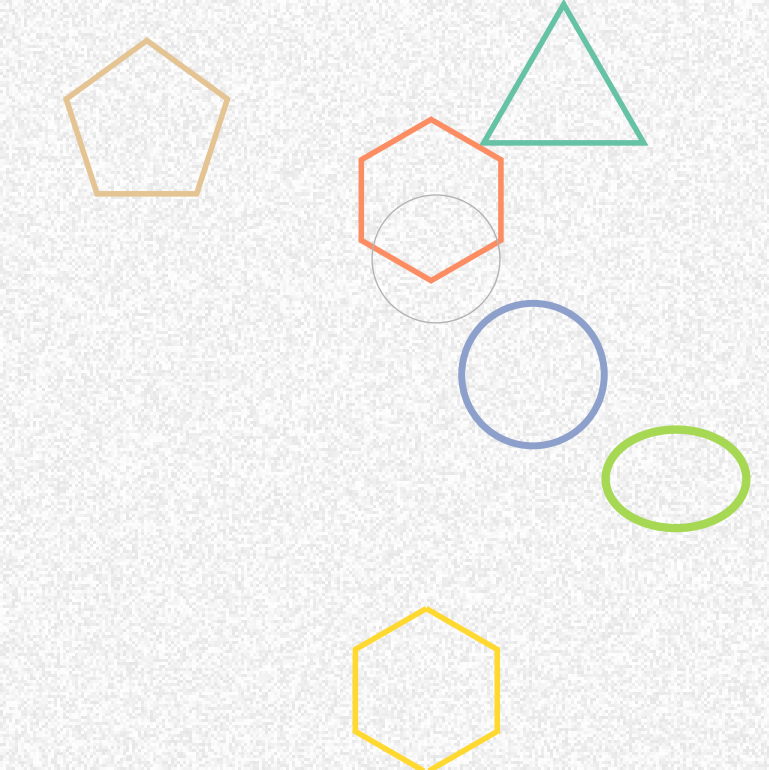[{"shape": "triangle", "thickness": 2, "radius": 0.6, "center": [0.732, 0.874]}, {"shape": "hexagon", "thickness": 2, "radius": 0.52, "center": [0.56, 0.74]}, {"shape": "circle", "thickness": 2.5, "radius": 0.46, "center": [0.692, 0.514]}, {"shape": "oval", "thickness": 3, "radius": 0.46, "center": [0.878, 0.378]}, {"shape": "hexagon", "thickness": 2, "radius": 0.53, "center": [0.554, 0.103]}, {"shape": "pentagon", "thickness": 2, "radius": 0.55, "center": [0.191, 0.837]}, {"shape": "circle", "thickness": 0.5, "radius": 0.42, "center": [0.566, 0.664]}]